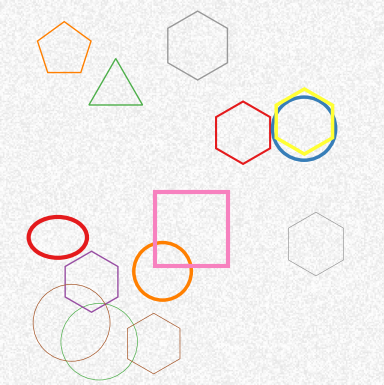[{"shape": "oval", "thickness": 3, "radius": 0.38, "center": [0.15, 0.383]}, {"shape": "hexagon", "thickness": 1.5, "radius": 0.41, "center": [0.631, 0.655]}, {"shape": "circle", "thickness": 2.5, "radius": 0.41, "center": [0.79, 0.666]}, {"shape": "circle", "thickness": 0.5, "radius": 0.5, "center": [0.258, 0.112]}, {"shape": "triangle", "thickness": 1, "radius": 0.4, "center": [0.301, 0.768]}, {"shape": "hexagon", "thickness": 1, "radius": 0.4, "center": [0.238, 0.268]}, {"shape": "circle", "thickness": 2.5, "radius": 0.37, "center": [0.422, 0.295]}, {"shape": "pentagon", "thickness": 1, "radius": 0.37, "center": [0.167, 0.871]}, {"shape": "hexagon", "thickness": 2.5, "radius": 0.42, "center": [0.791, 0.684]}, {"shape": "hexagon", "thickness": 0.5, "radius": 0.39, "center": [0.399, 0.108]}, {"shape": "circle", "thickness": 0.5, "radius": 0.5, "center": [0.186, 0.162]}, {"shape": "square", "thickness": 3, "radius": 0.48, "center": [0.498, 0.405]}, {"shape": "hexagon", "thickness": 0.5, "radius": 0.41, "center": [0.821, 0.366]}, {"shape": "hexagon", "thickness": 1, "radius": 0.45, "center": [0.513, 0.882]}]